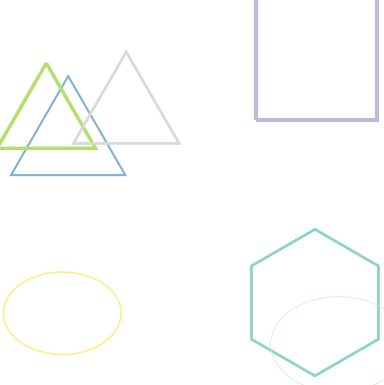[{"shape": "hexagon", "thickness": 2, "radius": 0.95, "center": [0.818, 0.214]}, {"shape": "square", "thickness": 3, "radius": 0.79, "center": [0.822, 0.846]}, {"shape": "triangle", "thickness": 1.5, "radius": 0.86, "center": [0.177, 0.631]}, {"shape": "triangle", "thickness": 2.5, "radius": 0.74, "center": [0.12, 0.688]}, {"shape": "triangle", "thickness": 2, "radius": 0.79, "center": [0.328, 0.707]}, {"shape": "oval", "thickness": 0.5, "radius": 0.88, "center": [0.879, 0.106]}, {"shape": "oval", "thickness": 1, "radius": 0.76, "center": [0.162, 0.186]}]